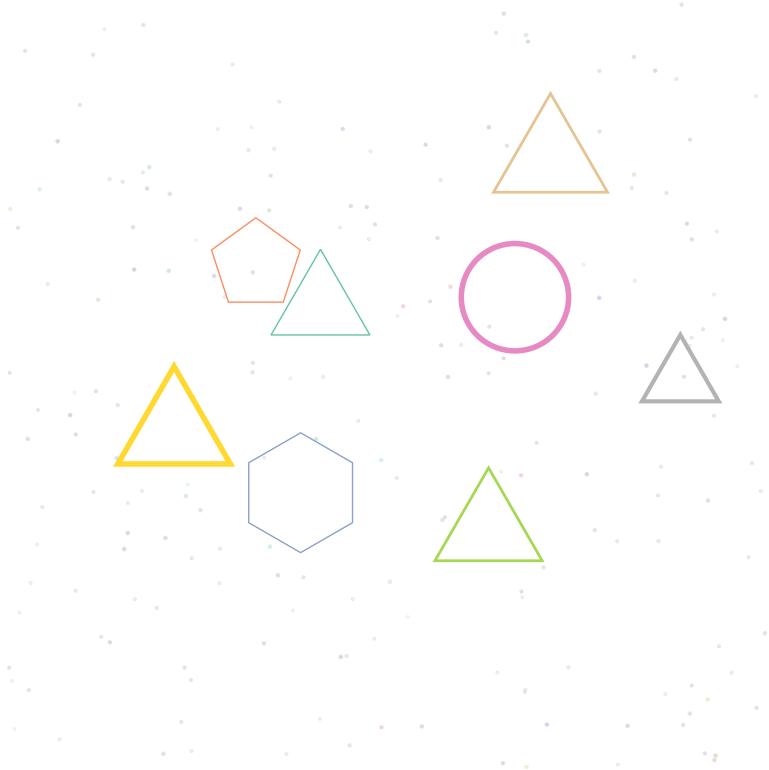[{"shape": "triangle", "thickness": 0.5, "radius": 0.37, "center": [0.416, 0.602]}, {"shape": "pentagon", "thickness": 0.5, "radius": 0.3, "center": [0.332, 0.657]}, {"shape": "hexagon", "thickness": 0.5, "radius": 0.39, "center": [0.39, 0.36]}, {"shape": "circle", "thickness": 2, "radius": 0.35, "center": [0.669, 0.614]}, {"shape": "triangle", "thickness": 1, "radius": 0.4, "center": [0.635, 0.312]}, {"shape": "triangle", "thickness": 2, "radius": 0.42, "center": [0.226, 0.44]}, {"shape": "triangle", "thickness": 1, "radius": 0.43, "center": [0.715, 0.793]}, {"shape": "triangle", "thickness": 1.5, "radius": 0.29, "center": [0.884, 0.508]}]